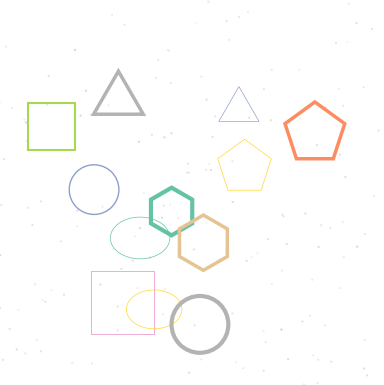[{"shape": "hexagon", "thickness": 3, "radius": 0.31, "center": [0.446, 0.451]}, {"shape": "oval", "thickness": 0.5, "radius": 0.39, "center": [0.364, 0.382]}, {"shape": "pentagon", "thickness": 2.5, "radius": 0.41, "center": [0.818, 0.654]}, {"shape": "circle", "thickness": 1, "radius": 0.32, "center": [0.244, 0.508]}, {"shape": "triangle", "thickness": 0.5, "radius": 0.3, "center": [0.621, 0.715]}, {"shape": "square", "thickness": 0.5, "radius": 0.41, "center": [0.319, 0.215]}, {"shape": "square", "thickness": 1.5, "radius": 0.3, "center": [0.134, 0.672]}, {"shape": "pentagon", "thickness": 0.5, "radius": 0.37, "center": [0.635, 0.565]}, {"shape": "oval", "thickness": 0.5, "radius": 0.36, "center": [0.4, 0.196]}, {"shape": "hexagon", "thickness": 2.5, "radius": 0.36, "center": [0.528, 0.37]}, {"shape": "triangle", "thickness": 2.5, "radius": 0.37, "center": [0.308, 0.741]}, {"shape": "circle", "thickness": 3, "radius": 0.37, "center": [0.519, 0.157]}]